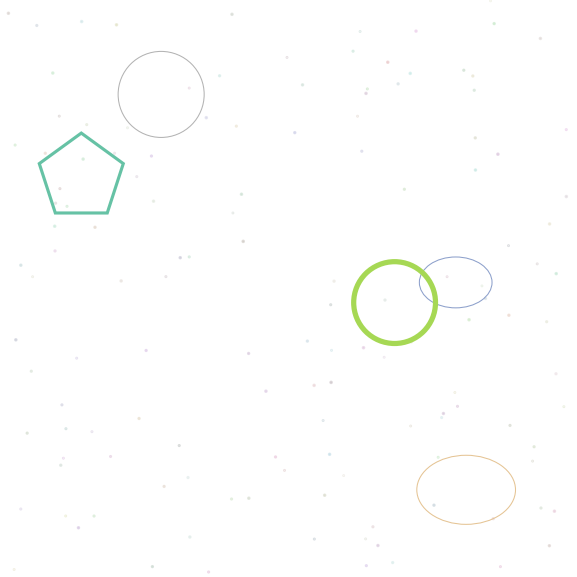[{"shape": "pentagon", "thickness": 1.5, "radius": 0.38, "center": [0.141, 0.692]}, {"shape": "oval", "thickness": 0.5, "radius": 0.31, "center": [0.789, 0.51]}, {"shape": "circle", "thickness": 2.5, "radius": 0.35, "center": [0.683, 0.475]}, {"shape": "oval", "thickness": 0.5, "radius": 0.43, "center": [0.807, 0.151]}, {"shape": "circle", "thickness": 0.5, "radius": 0.37, "center": [0.279, 0.836]}]